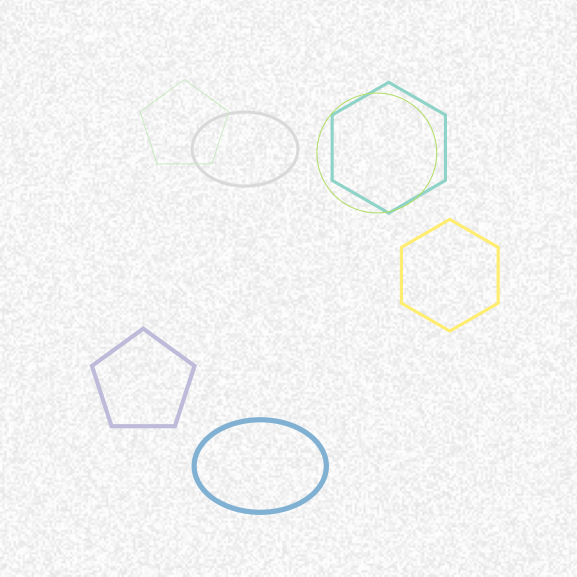[{"shape": "hexagon", "thickness": 1.5, "radius": 0.57, "center": [0.673, 0.743]}, {"shape": "pentagon", "thickness": 2, "radius": 0.47, "center": [0.248, 0.337]}, {"shape": "oval", "thickness": 2.5, "radius": 0.57, "center": [0.451, 0.192]}, {"shape": "circle", "thickness": 0.5, "radius": 0.52, "center": [0.653, 0.734]}, {"shape": "oval", "thickness": 1.5, "radius": 0.46, "center": [0.424, 0.741]}, {"shape": "pentagon", "thickness": 0.5, "radius": 0.4, "center": [0.319, 0.781]}, {"shape": "hexagon", "thickness": 1.5, "radius": 0.48, "center": [0.779, 0.523]}]